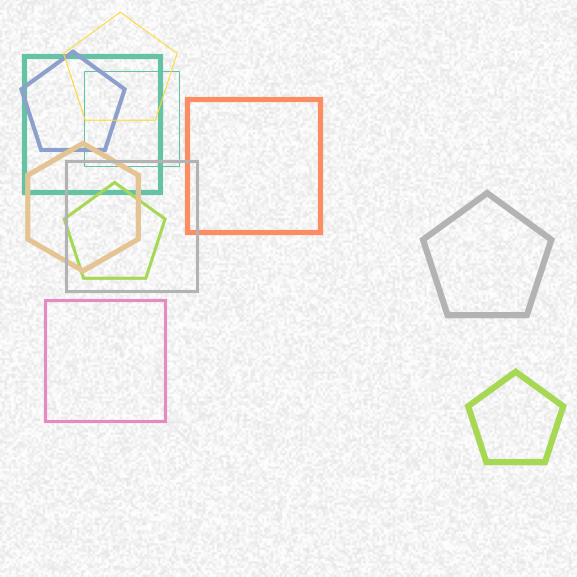[{"shape": "square", "thickness": 0.5, "radius": 0.41, "center": [0.228, 0.794]}, {"shape": "square", "thickness": 2.5, "radius": 0.59, "center": [0.16, 0.785]}, {"shape": "square", "thickness": 2.5, "radius": 0.58, "center": [0.439, 0.713]}, {"shape": "pentagon", "thickness": 2, "radius": 0.47, "center": [0.126, 0.816]}, {"shape": "square", "thickness": 1.5, "radius": 0.52, "center": [0.182, 0.375]}, {"shape": "pentagon", "thickness": 3, "radius": 0.43, "center": [0.893, 0.269]}, {"shape": "pentagon", "thickness": 1.5, "radius": 0.46, "center": [0.199, 0.592]}, {"shape": "pentagon", "thickness": 0.5, "radius": 0.52, "center": [0.208, 0.875]}, {"shape": "hexagon", "thickness": 2.5, "radius": 0.55, "center": [0.144, 0.64]}, {"shape": "square", "thickness": 1.5, "radius": 0.57, "center": [0.228, 0.608]}, {"shape": "pentagon", "thickness": 3, "radius": 0.58, "center": [0.844, 0.548]}]